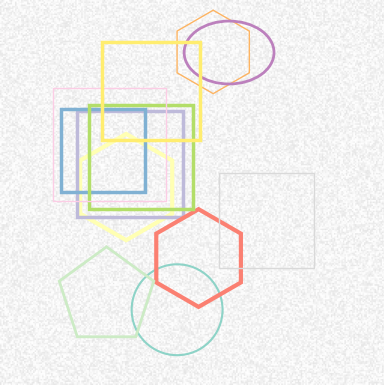[{"shape": "circle", "thickness": 1.5, "radius": 0.59, "center": [0.46, 0.195]}, {"shape": "hexagon", "thickness": 3, "radius": 0.69, "center": [0.328, 0.514]}, {"shape": "square", "thickness": 2.5, "radius": 0.69, "center": [0.337, 0.574]}, {"shape": "hexagon", "thickness": 3, "radius": 0.63, "center": [0.516, 0.33]}, {"shape": "square", "thickness": 2.5, "radius": 0.54, "center": [0.268, 0.608]}, {"shape": "hexagon", "thickness": 1, "radius": 0.54, "center": [0.554, 0.865]}, {"shape": "square", "thickness": 2.5, "radius": 0.68, "center": [0.366, 0.593]}, {"shape": "square", "thickness": 1, "radius": 0.73, "center": [0.285, 0.626]}, {"shape": "square", "thickness": 1, "radius": 0.62, "center": [0.692, 0.427]}, {"shape": "oval", "thickness": 2, "radius": 0.58, "center": [0.595, 0.864]}, {"shape": "pentagon", "thickness": 2, "radius": 0.65, "center": [0.277, 0.23]}, {"shape": "square", "thickness": 2.5, "radius": 0.64, "center": [0.392, 0.764]}]